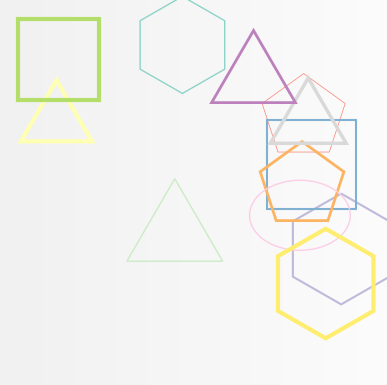[{"shape": "hexagon", "thickness": 1, "radius": 0.63, "center": [0.471, 0.883]}, {"shape": "triangle", "thickness": 3, "radius": 0.53, "center": [0.146, 0.686]}, {"shape": "hexagon", "thickness": 1.5, "radius": 0.72, "center": [0.88, 0.353]}, {"shape": "pentagon", "thickness": 0.5, "radius": 0.56, "center": [0.784, 0.696]}, {"shape": "square", "thickness": 1.5, "radius": 0.58, "center": [0.803, 0.572]}, {"shape": "pentagon", "thickness": 2, "radius": 0.57, "center": [0.779, 0.519]}, {"shape": "square", "thickness": 3, "radius": 0.53, "center": [0.151, 0.845]}, {"shape": "oval", "thickness": 1, "radius": 0.65, "center": [0.774, 0.441]}, {"shape": "triangle", "thickness": 2.5, "radius": 0.56, "center": [0.795, 0.684]}, {"shape": "triangle", "thickness": 2, "radius": 0.62, "center": [0.654, 0.796]}, {"shape": "triangle", "thickness": 1, "radius": 0.71, "center": [0.451, 0.393]}, {"shape": "hexagon", "thickness": 3, "radius": 0.71, "center": [0.841, 0.264]}]